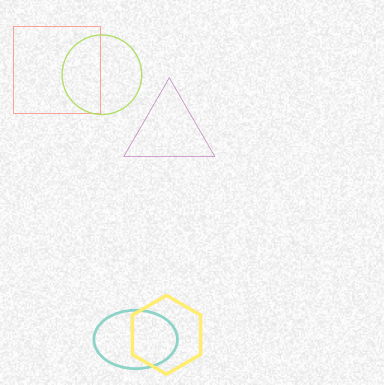[{"shape": "oval", "thickness": 2, "radius": 0.54, "center": [0.352, 0.118]}, {"shape": "square", "thickness": 0.5, "radius": 0.57, "center": [0.148, 0.821]}, {"shape": "circle", "thickness": 1, "radius": 0.52, "center": [0.265, 0.806]}, {"shape": "triangle", "thickness": 0.5, "radius": 0.68, "center": [0.44, 0.661]}, {"shape": "hexagon", "thickness": 2.5, "radius": 0.51, "center": [0.433, 0.13]}]